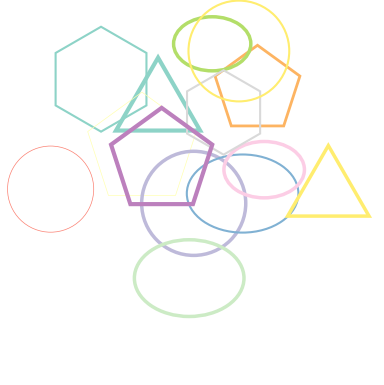[{"shape": "hexagon", "thickness": 1.5, "radius": 0.68, "center": [0.262, 0.794]}, {"shape": "triangle", "thickness": 3, "radius": 0.63, "center": [0.411, 0.724]}, {"shape": "pentagon", "thickness": 0.5, "radius": 0.74, "center": [0.369, 0.612]}, {"shape": "circle", "thickness": 2.5, "radius": 0.68, "center": [0.503, 0.472]}, {"shape": "circle", "thickness": 0.5, "radius": 0.56, "center": [0.131, 0.509]}, {"shape": "oval", "thickness": 1.5, "radius": 0.72, "center": [0.63, 0.497]}, {"shape": "pentagon", "thickness": 2, "radius": 0.58, "center": [0.669, 0.767]}, {"shape": "oval", "thickness": 2.5, "radius": 0.5, "center": [0.551, 0.886]}, {"shape": "oval", "thickness": 2.5, "radius": 0.52, "center": [0.686, 0.559]}, {"shape": "hexagon", "thickness": 1.5, "radius": 0.55, "center": [0.581, 0.708]}, {"shape": "pentagon", "thickness": 3, "radius": 0.69, "center": [0.42, 0.582]}, {"shape": "oval", "thickness": 2.5, "radius": 0.71, "center": [0.491, 0.278]}, {"shape": "triangle", "thickness": 2.5, "radius": 0.61, "center": [0.853, 0.5]}, {"shape": "circle", "thickness": 1.5, "radius": 0.65, "center": [0.62, 0.867]}]